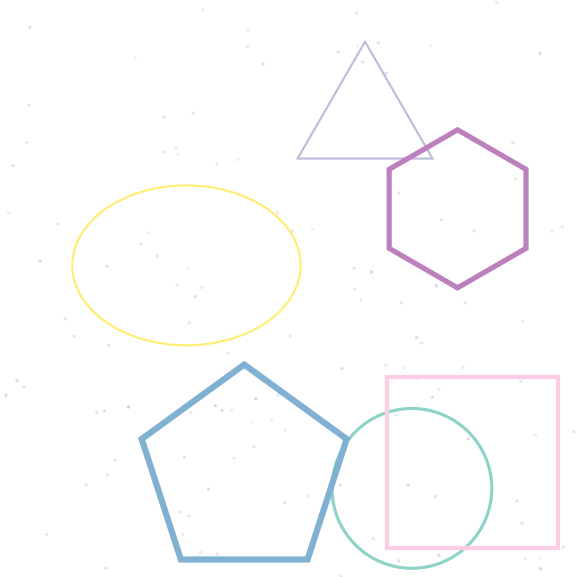[{"shape": "circle", "thickness": 1.5, "radius": 0.69, "center": [0.713, 0.153]}, {"shape": "triangle", "thickness": 1, "radius": 0.67, "center": [0.632, 0.792]}, {"shape": "pentagon", "thickness": 3, "radius": 0.93, "center": [0.423, 0.181]}, {"shape": "square", "thickness": 2, "radius": 0.74, "center": [0.818, 0.198]}, {"shape": "hexagon", "thickness": 2.5, "radius": 0.68, "center": [0.792, 0.638]}, {"shape": "oval", "thickness": 1, "radius": 0.99, "center": [0.323, 0.54]}]